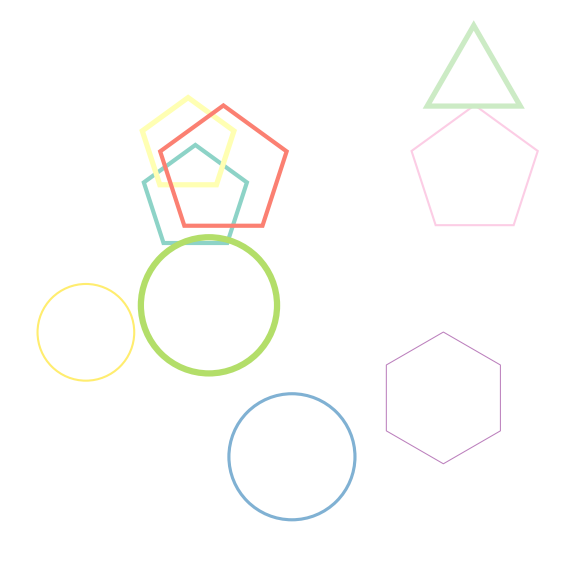[{"shape": "pentagon", "thickness": 2, "radius": 0.47, "center": [0.338, 0.654]}, {"shape": "pentagon", "thickness": 2.5, "radius": 0.42, "center": [0.326, 0.747]}, {"shape": "pentagon", "thickness": 2, "radius": 0.58, "center": [0.387, 0.701]}, {"shape": "circle", "thickness": 1.5, "radius": 0.55, "center": [0.506, 0.208]}, {"shape": "circle", "thickness": 3, "radius": 0.59, "center": [0.362, 0.47]}, {"shape": "pentagon", "thickness": 1, "radius": 0.57, "center": [0.822, 0.702]}, {"shape": "hexagon", "thickness": 0.5, "radius": 0.57, "center": [0.768, 0.31]}, {"shape": "triangle", "thickness": 2.5, "radius": 0.47, "center": [0.82, 0.862]}, {"shape": "circle", "thickness": 1, "radius": 0.42, "center": [0.149, 0.424]}]